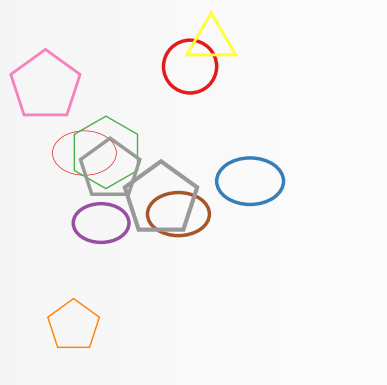[{"shape": "oval", "thickness": 0.5, "radius": 0.41, "center": [0.218, 0.602]}, {"shape": "circle", "thickness": 2.5, "radius": 0.34, "center": [0.49, 0.827]}, {"shape": "oval", "thickness": 2.5, "radius": 0.43, "center": [0.645, 0.529]}, {"shape": "hexagon", "thickness": 1, "radius": 0.47, "center": [0.273, 0.604]}, {"shape": "oval", "thickness": 2.5, "radius": 0.36, "center": [0.261, 0.421]}, {"shape": "pentagon", "thickness": 1, "radius": 0.35, "center": [0.19, 0.154]}, {"shape": "triangle", "thickness": 2, "radius": 0.36, "center": [0.545, 0.894]}, {"shape": "oval", "thickness": 2.5, "radius": 0.4, "center": [0.46, 0.444]}, {"shape": "pentagon", "thickness": 2, "radius": 0.47, "center": [0.117, 0.778]}, {"shape": "pentagon", "thickness": 2.5, "radius": 0.4, "center": [0.284, 0.561]}, {"shape": "pentagon", "thickness": 3, "radius": 0.49, "center": [0.415, 0.483]}]